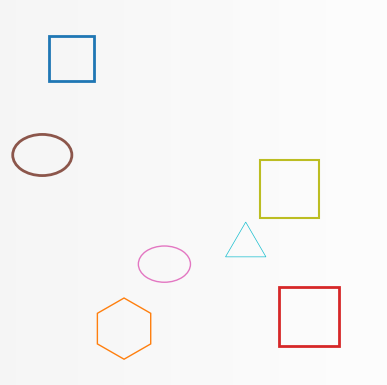[{"shape": "square", "thickness": 2, "radius": 0.29, "center": [0.185, 0.848]}, {"shape": "hexagon", "thickness": 1, "radius": 0.4, "center": [0.32, 0.146]}, {"shape": "square", "thickness": 2, "radius": 0.39, "center": [0.796, 0.178]}, {"shape": "oval", "thickness": 2, "radius": 0.38, "center": [0.109, 0.597]}, {"shape": "oval", "thickness": 1, "radius": 0.34, "center": [0.424, 0.314]}, {"shape": "square", "thickness": 1.5, "radius": 0.38, "center": [0.747, 0.508]}, {"shape": "triangle", "thickness": 0.5, "radius": 0.3, "center": [0.634, 0.363]}]